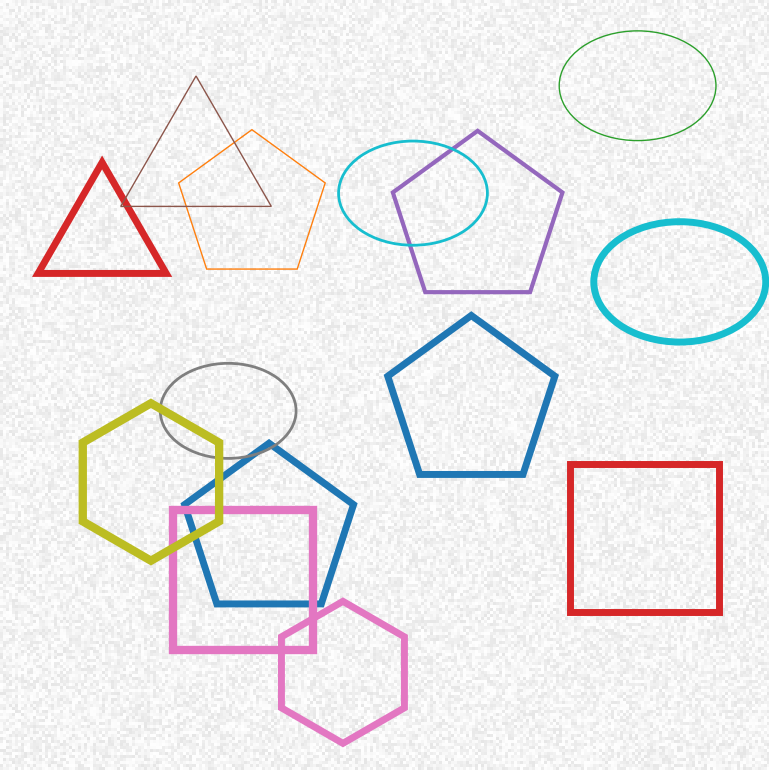[{"shape": "pentagon", "thickness": 2.5, "radius": 0.58, "center": [0.349, 0.309]}, {"shape": "pentagon", "thickness": 2.5, "radius": 0.57, "center": [0.612, 0.476]}, {"shape": "pentagon", "thickness": 0.5, "radius": 0.5, "center": [0.327, 0.732]}, {"shape": "oval", "thickness": 0.5, "radius": 0.51, "center": [0.828, 0.889]}, {"shape": "triangle", "thickness": 2.5, "radius": 0.48, "center": [0.133, 0.693]}, {"shape": "square", "thickness": 2.5, "radius": 0.48, "center": [0.837, 0.301]}, {"shape": "pentagon", "thickness": 1.5, "radius": 0.58, "center": [0.62, 0.714]}, {"shape": "triangle", "thickness": 0.5, "radius": 0.56, "center": [0.255, 0.788]}, {"shape": "hexagon", "thickness": 2.5, "radius": 0.46, "center": [0.445, 0.127]}, {"shape": "square", "thickness": 3, "radius": 0.45, "center": [0.316, 0.247]}, {"shape": "oval", "thickness": 1, "radius": 0.44, "center": [0.296, 0.466]}, {"shape": "hexagon", "thickness": 3, "radius": 0.51, "center": [0.196, 0.374]}, {"shape": "oval", "thickness": 2.5, "radius": 0.56, "center": [0.883, 0.634]}, {"shape": "oval", "thickness": 1, "radius": 0.48, "center": [0.536, 0.749]}]